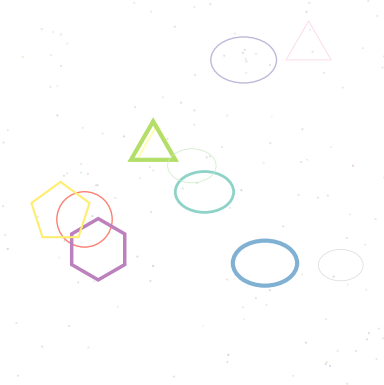[{"shape": "oval", "thickness": 2, "radius": 0.38, "center": [0.531, 0.501]}, {"shape": "triangle", "thickness": 1.5, "radius": 0.3, "center": [0.407, 0.615]}, {"shape": "oval", "thickness": 1, "radius": 0.43, "center": [0.633, 0.844]}, {"shape": "circle", "thickness": 1, "radius": 0.36, "center": [0.22, 0.43]}, {"shape": "oval", "thickness": 3, "radius": 0.42, "center": [0.688, 0.317]}, {"shape": "triangle", "thickness": 3, "radius": 0.33, "center": [0.398, 0.618]}, {"shape": "triangle", "thickness": 0.5, "radius": 0.34, "center": [0.802, 0.878]}, {"shape": "oval", "thickness": 0.5, "radius": 0.29, "center": [0.885, 0.311]}, {"shape": "hexagon", "thickness": 2.5, "radius": 0.4, "center": [0.255, 0.353]}, {"shape": "oval", "thickness": 0.5, "radius": 0.31, "center": [0.498, 0.569]}, {"shape": "pentagon", "thickness": 1.5, "radius": 0.4, "center": [0.157, 0.448]}]